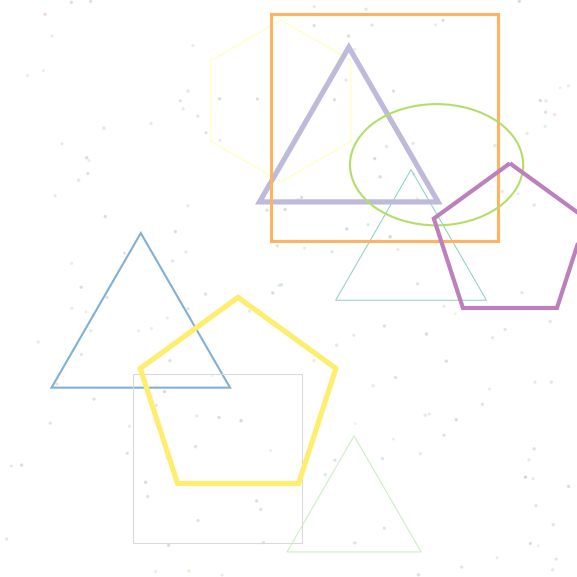[{"shape": "triangle", "thickness": 0.5, "radius": 0.75, "center": [0.712, 0.555]}, {"shape": "hexagon", "thickness": 0.5, "radius": 0.7, "center": [0.487, 0.824]}, {"shape": "triangle", "thickness": 2.5, "radius": 0.89, "center": [0.604, 0.739]}, {"shape": "triangle", "thickness": 1, "radius": 0.89, "center": [0.244, 0.417]}, {"shape": "square", "thickness": 1.5, "radius": 0.98, "center": [0.666, 0.779]}, {"shape": "oval", "thickness": 1, "radius": 0.75, "center": [0.756, 0.714]}, {"shape": "square", "thickness": 0.5, "radius": 0.73, "center": [0.377, 0.205]}, {"shape": "pentagon", "thickness": 2, "radius": 0.69, "center": [0.883, 0.578]}, {"shape": "triangle", "thickness": 0.5, "radius": 0.67, "center": [0.613, 0.11]}, {"shape": "pentagon", "thickness": 2.5, "radius": 0.89, "center": [0.412, 0.306]}]